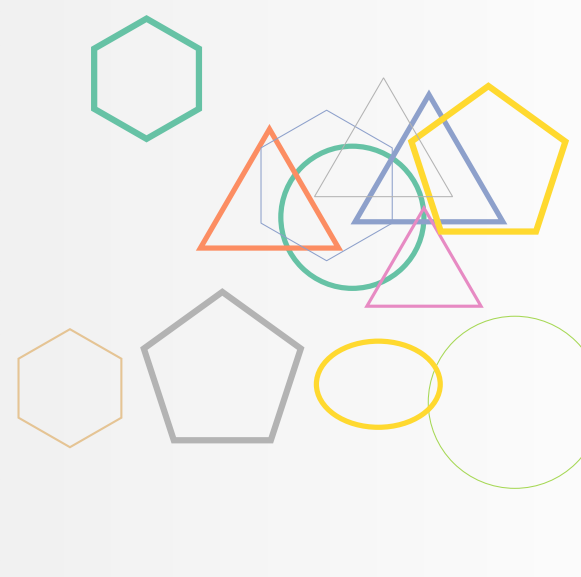[{"shape": "hexagon", "thickness": 3, "radius": 0.52, "center": [0.252, 0.863]}, {"shape": "circle", "thickness": 2.5, "radius": 0.62, "center": [0.606, 0.623]}, {"shape": "triangle", "thickness": 2.5, "radius": 0.69, "center": [0.464, 0.638]}, {"shape": "triangle", "thickness": 2.5, "radius": 0.73, "center": [0.738, 0.688]}, {"shape": "hexagon", "thickness": 0.5, "radius": 0.65, "center": [0.562, 0.678]}, {"shape": "triangle", "thickness": 1.5, "radius": 0.57, "center": [0.729, 0.526]}, {"shape": "circle", "thickness": 0.5, "radius": 0.75, "center": [0.886, 0.303]}, {"shape": "pentagon", "thickness": 3, "radius": 0.7, "center": [0.84, 0.711]}, {"shape": "oval", "thickness": 2.5, "radius": 0.53, "center": [0.651, 0.334]}, {"shape": "hexagon", "thickness": 1, "radius": 0.51, "center": [0.12, 0.327]}, {"shape": "pentagon", "thickness": 3, "radius": 0.71, "center": [0.382, 0.352]}, {"shape": "triangle", "thickness": 0.5, "radius": 0.69, "center": [0.66, 0.727]}]